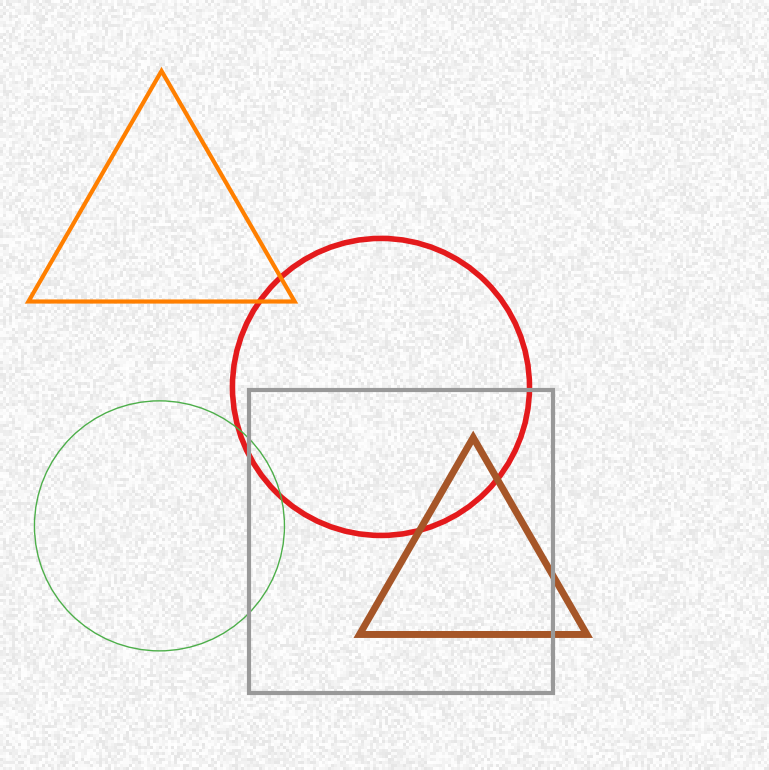[{"shape": "circle", "thickness": 2, "radius": 0.96, "center": [0.495, 0.497]}, {"shape": "circle", "thickness": 0.5, "radius": 0.81, "center": [0.207, 0.317]}, {"shape": "triangle", "thickness": 1.5, "radius": 1.0, "center": [0.21, 0.708]}, {"shape": "triangle", "thickness": 2.5, "radius": 0.85, "center": [0.615, 0.261]}, {"shape": "square", "thickness": 1.5, "radius": 0.99, "center": [0.521, 0.297]}]